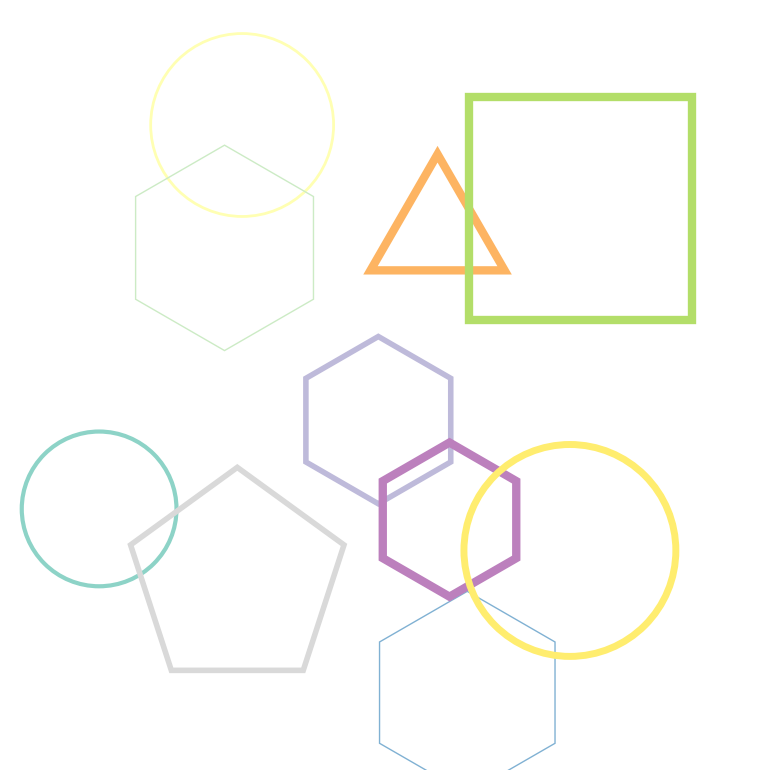[{"shape": "circle", "thickness": 1.5, "radius": 0.5, "center": [0.129, 0.339]}, {"shape": "circle", "thickness": 1, "radius": 0.59, "center": [0.314, 0.838]}, {"shape": "hexagon", "thickness": 2, "radius": 0.54, "center": [0.491, 0.454]}, {"shape": "hexagon", "thickness": 0.5, "radius": 0.66, "center": [0.607, 0.1]}, {"shape": "triangle", "thickness": 3, "radius": 0.5, "center": [0.568, 0.699]}, {"shape": "square", "thickness": 3, "radius": 0.73, "center": [0.754, 0.729]}, {"shape": "pentagon", "thickness": 2, "radius": 0.73, "center": [0.308, 0.247]}, {"shape": "hexagon", "thickness": 3, "radius": 0.5, "center": [0.584, 0.325]}, {"shape": "hexagon", "thickness": 0.5, "radius": 0.67, "center": [0.292, 0.678]}, {"shape": "circle", "thickness": 2.5, "radius": 0.69, "center": [0.74, 0.285]}]